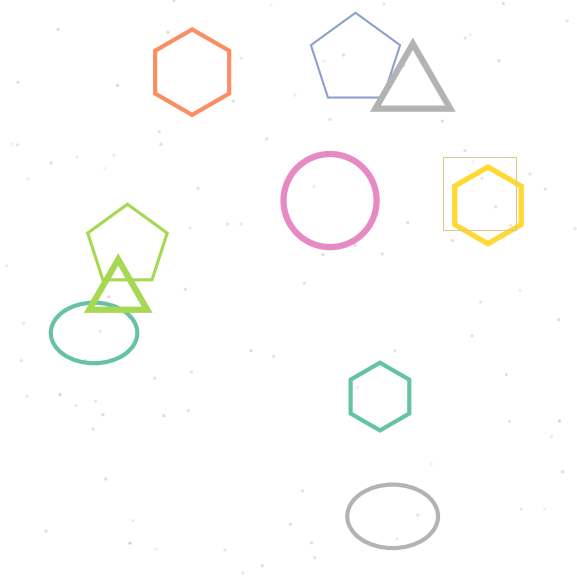[{"shape": "oval", "thickness": 2, "radius": 0.37, "center": [0.163, 0.423]}, {"shape": "hexagon", "thickness": 2, "radius": 0.29, "center": [0.658, 0.312]}, {"shape": "hexagon", "thickness": 2, "radius": 0.37, "center": [0.333, 0.874]}, {"shape": "pentagon", "thickness": 1, "radius": 0.41, "center": [0.616, 0.896]}, {"shape": "circle", "thickness": 3, "radius": 0.4, "center": [0.572, 0.652]}, {"shape": "pentagon", "thickness": 1.5, "radius": 0.36, "center": [0.221, 0.573]}, {"shape": "triangle", "thickness": 3, "radius": 0.29, "center": [0.205, 0.492]}, {"shape": "hexagon", "thickness": 2.5, "radius": 0.33, "center": [0.845, 0.644]}, {"shape": "square", "thickness": 0.5, "radius": 0.32, "center": [0.83, 0.664]}, {"shape": "oval", "thickness": 2, "radius": 0.39, "center": [0.68, 0.105]}, {"shape": "triangle", "thickness": 3, "radius": 0.37, "center": [0.715, 0.848]}]